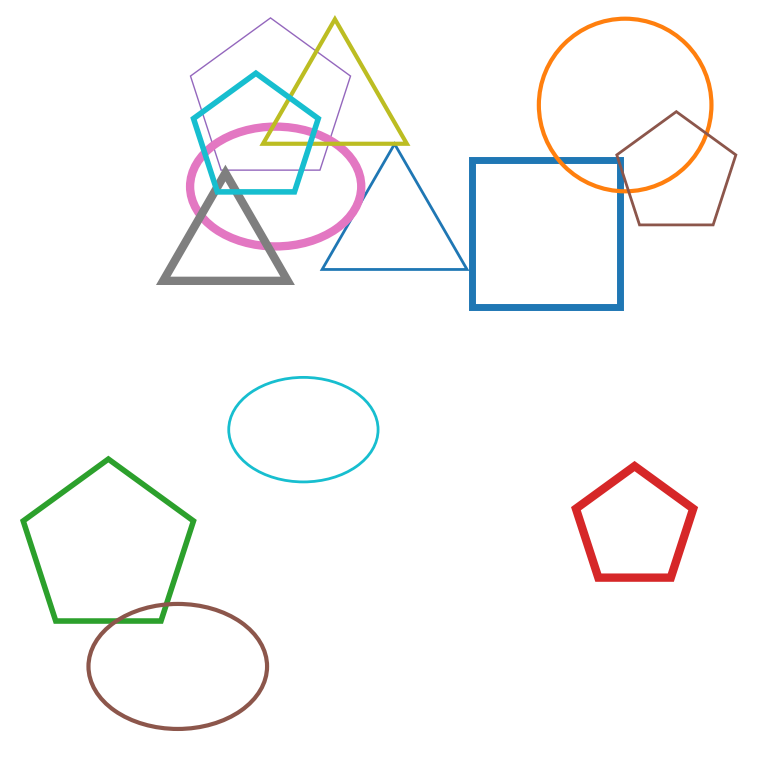[{"shape": "triangle", "thickness": 1, "radius": 0.54, "center": [0.512, 0.704]}, {"shape": "square", "thickness": 2.5, "radius": 0.48, "center": [0.709, 0.697]}, {"shape": "circle", "thickness": 1.5, "radius": 0.56, "center": [0.812, 0.864]}, {"shape": "pentagon", "thickness": 2, "radius": 0.58, "center": [0.141, 0.288]}, {"shape": "pentagon", "thickness": 3, "radius": 0.4, "center": [0.824, 0.315]}, {"shape": "pentagon", "thickness": 0.5, "radius": 0.55, "center": [0.351, 0.867]}, {"shape": "pentagon", "thickness": 1, "radius": 0.41, "center": [0.878, 0.774]}, {"shape": "oval", "thickness": 1.5, "radius": 0.58, "center": [0.231, 0.134]}, {"shape": "oval", "thickness": 3, "radius": 0.56, "center": [0.358, 0.758]}, {"shape": "triangle", "thickness": 3, "radius": 0.47, "center": [0.293, 0.682]}, {"shape": "triangle", "thickness": 1.5, "radius": 0.54, "center": [0.435, 0.867]}, {"shape": "oval", "thickness": 1, "radius": 0.48, "center": [0.394, 0.442]}, {"shape": "pentagon", "thickness": 2, "radius": 0.43, "center": [0.332, 0.82]}]